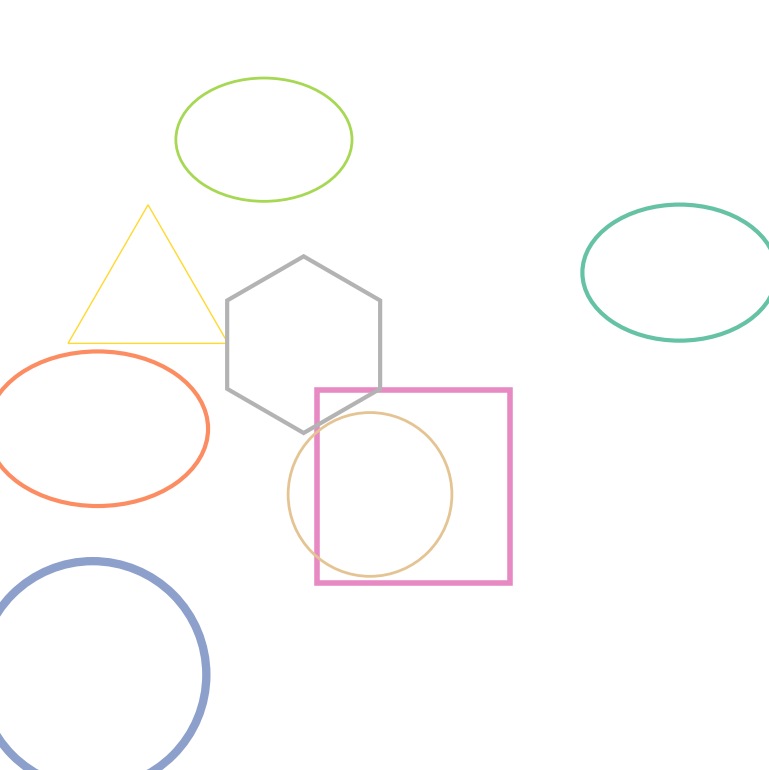[{"shape": "oval", "thickness": 1.5, "radius": 0.63, "center": [0.883, 0.646]}, {"shape": "oval", "thickness": 1.5, "radius": 0.72, "center": [0.127, 0.443]}, {"shape": "circle", "thickness": 3, "radius": 0.74, "center": [0.12, 0.124]}, {"shape": "square", "thickness": 2, "radius": 0.63, "center": [0.537, 0.368]}, {"shape": "oval", "thickness": 1, "radius": 0.57, "center": [0.343, 0.819]}, {"shape": "triangle", "thickness": 0.5, "radius": 0.6, "center": [0.192, 0.614]}, {"shape": "circle", "thickness": 1, "radius": 0.53, "center": [0.481, 0.358]}, {"shape": "hexagon", "thickness": 1.5, "radius": 0.57, "center": [0.394, 0.552]}]